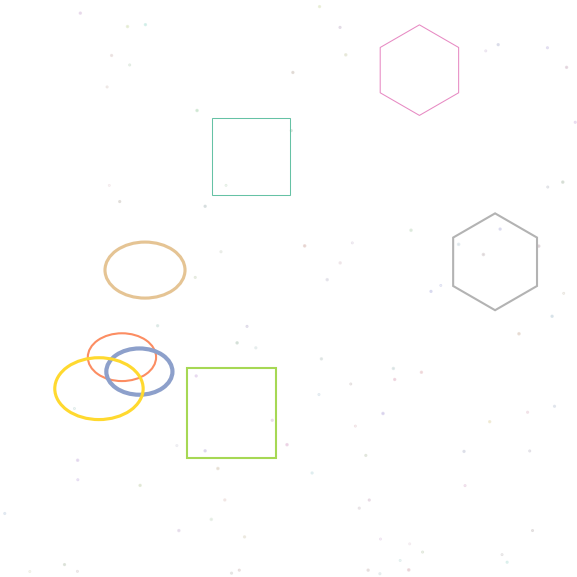[{"shape": "square", "thickness": 0.5, "radius": 0.34, "center": [0.435, 0.728]}, {"shape": "oval", "thickness": 1, "radius": 0.3, "center": [0.211, 0.381]}, {"shape": "oval", "thickness": 2, "radius": 0.29, "center": [0.241, 0.356]}, {"shape": "hexagon", "thickness": 0.5, "radius": 0.39, "center": [0.726, 0.878]}, {"shape": "square", "thickness": 1, "radius": 0.39, "center": [0.401, 0.284]}, {"shape": "oval", "thickness": 1.5, "radius": 0.38, "center": [0.171, 0.326]}, {"shape": "oval", "thickness": 1.5, "radius": 0.35, "center": [0.251, 0.531]}, {"shape": "hexagon", "thickness": 1, "radius": 0.42, "center": [0.857, 0.546]}]